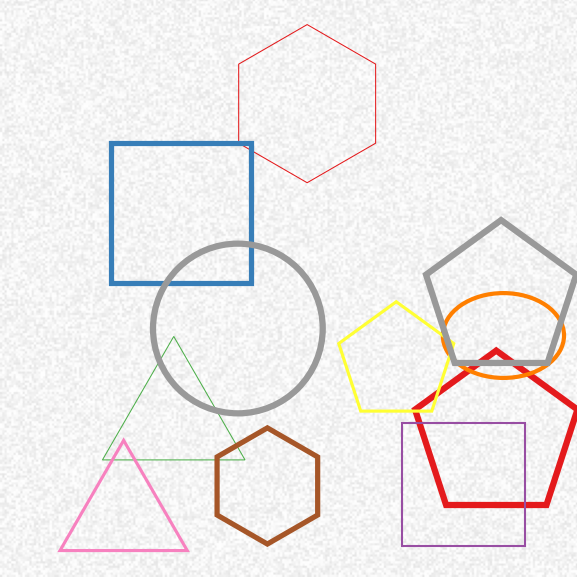[{"shape": "hexagon", "thickness": 0.5, "radius": 0.68, "center": [0.532, 0.82]}, {"shape": "pentagon", "thickness": 3, "radius": 0.74, "center": [0.859, 0.244]}, {"shape": "square", "thickness": 2.5, "radius": 0.61, "center": [0.314, 0.63]}, {"shape": "triangle", "thickness": 0.5, "radius": 0.71, "center": [0.301, 0.274]}, {"shape": "square", "thickness": 1, "radius": 0.53, "center": [0.802, 0.16]}, {"shape": "oval", "thickness": 2, "radius": 0.52, "center": [0.872, 0.418]}, {"shape": "pentagon", "thickness": 1.5, "radius": 0.52, "center": [0.686, 0.372]}, {"shape": "hexagon", "thickness": 2.5, "radius": 0.5, "center": [0.463, 0.158]}, {"shape": "triangle", "thickness": 1.5, "radius": 0.64, "center": [0.214, 0.109]}, {"shape": "pentagon", "thickness": 3, "radius": 0.68, "center": [0.868, 0.481]}, {"shape": "circle", "thickness": 3, "radius": 0.73, "center": [0.412, 0.43]}]